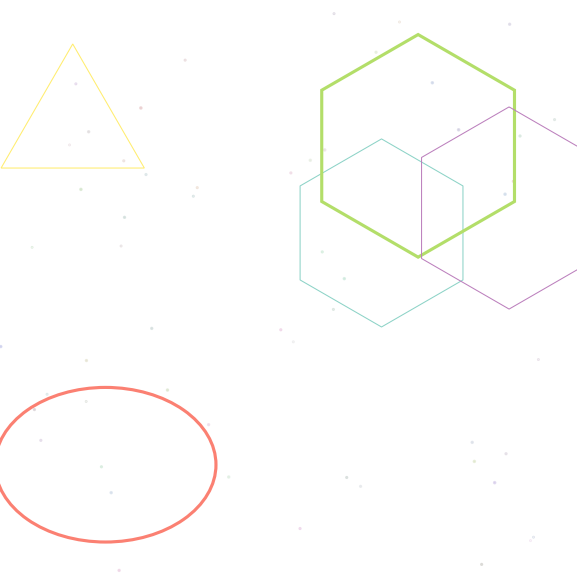[{"shape": "hexagon", "thickness": 0.5, "radius": 0.81, "center": [0.661, 0.596]}, {"shape": "oval", "thickness": 1.5, "radius": 0.96, "center": [0.183, 0.194]}, {"shape": "hexagon", "thickness": 1.5, "radius": 0.96, "center": [0.724, 0.747]}, {"shape": "hexagon", "thickness": 0.5, "radius": 0.88, "center": [0.882, 0.639]}, {"shape": "triangle", "thickness": 0.5, "radius": 0.72, "center": [0.126, 0.78]}]